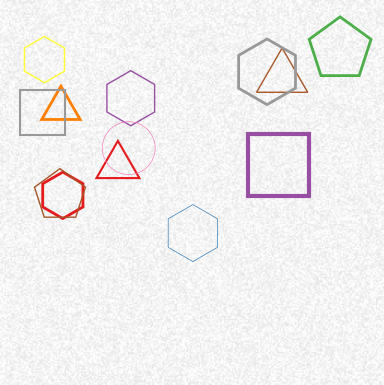[{"shape": "hexagon", "thickness": 2, "radius": 0.3, "center": [0.163, 0.493]}, {"shape": "triangle", "thickness": 1.5, "radius": 0.32, "center": [0.306, 0.57]}, {"shape": "hexagon", "thickness": 0.5, "radius": 0.37, "center": [0.501, 0.395]}, {"shape": "pentagon", "thickness": 2, "radius": 0.42, "center": [0.883, 0.872]}, {"shape": "square", "thickness": 3, "radius": 0.4, "center": [0.723, 0.572]}, {"shape": "hexagon", "thickness": 1, "radius": 0.36, "center": [0.34, 0.745]}, {"shape": "triangle", "thickness": 2, "radius": 0.29, "center": [0.158, 0.719]}, {"shape": "hexagon", "thickness": 1, "radius": 0.3, "center": [0.115, 0.845]}, {"shape": "pentagon", "thickness": 1, "radius": 0.35, "center": [0.156, 0.492]}, {"shape": "triangle", "thickness": 1, "radius": 0.38, "center": [0.733, 0.799]}, {"shape": "circle", "thickness": 0.5, "radius": 0.34, "center": [0.334, 0.615]}, {"shape": "square", "thickness": 1.5, "radius": 0.29, "center": [0.11, 0.708]}, {"shape": "hexagon", "thickness": 2, "radius": 0.43, "center": [0.694, 0.814]}]